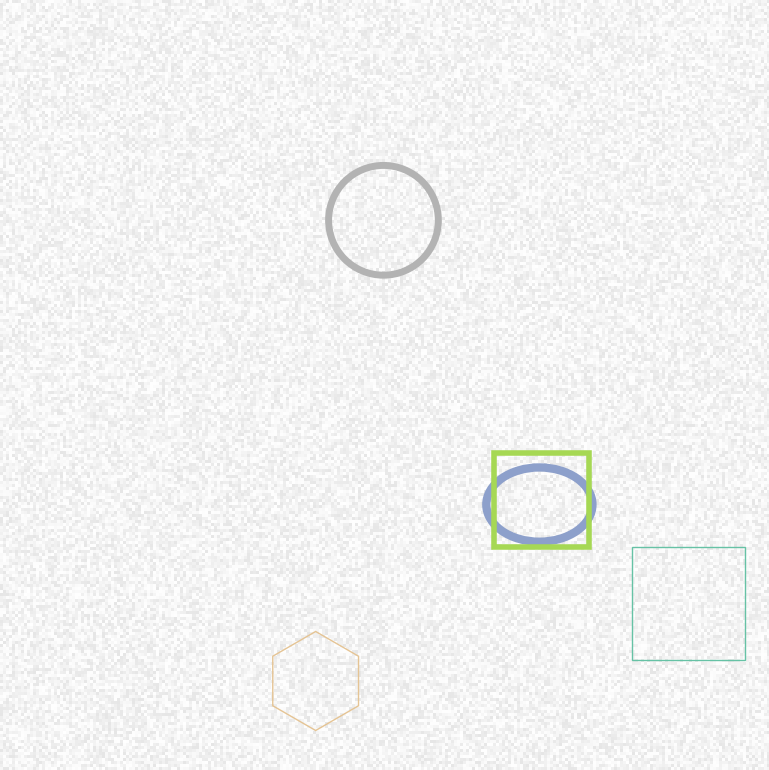[{"shape": "square", "thickness": 0.5, "radius": 0.37, "center": [0.894, 0.217]}, {"shape": "oval", "thickness": 3, "radius": 0.34, "center": [0.7, 0.345]}, {"shape": "square", "thickness": 2, "radius": 0.31, "center": [0.703, 0.351]}, {"shape": "hexagon", "thickness": 0.5, "radius": 0.32, "center": [0.41, 0.116]}, {"shape": "circle", "thickness": 2.5, "radius": 0.36, "center": [0.498, 0.714]}]